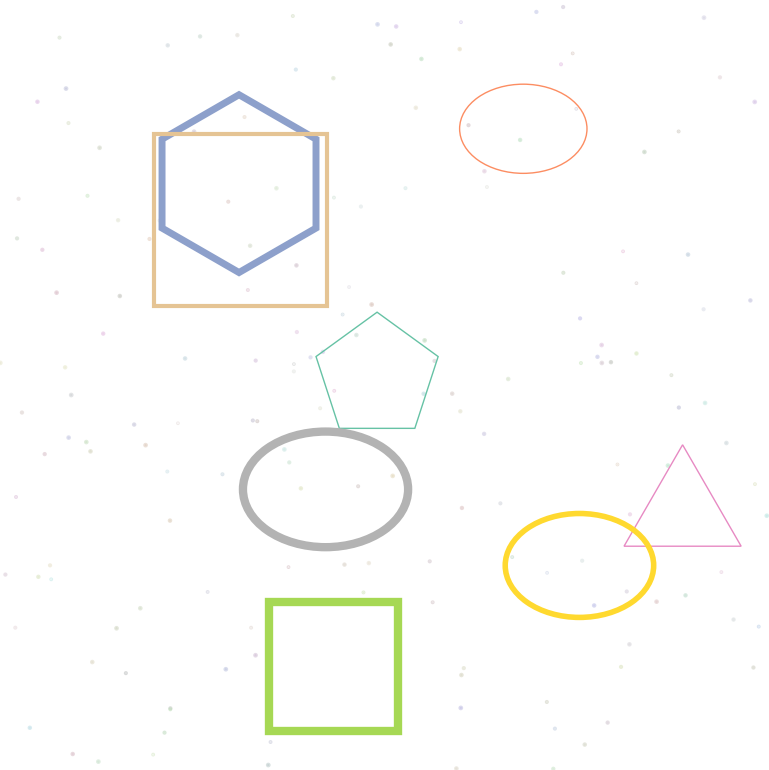[{"shape": "pentagon", "thickness": 0.5, "radius": 0.42, "center": [0.49, 0.511]}, {"shape": "oval", "thickness": 0.5, "radius": 0.41, "center": [0.68, 0.833]}, {"shape": "hexagon", "thickness": 2.5, "radius": 0.58, "center": [0.31, 0.762]}, {"shape": "triangle", "thickness": 0.5, "radius": 0.44, "center": [0.886, 0.335]}, {"shape": "square", "thickness": 3, "radius": 0.42, "center": [0.433, 0.134]}, {"shape": "oval", "thickness": 2, "radius": 0.48, "center": [0.753, 0.266]}, {"shape": "square", "thickness": 1.5, "radius": 0.56, "center": [0.313, 0.714]}, {"shape": "oval", "thickness": 3, "radius": 0.54, "center": [0.423, 0.364]}]